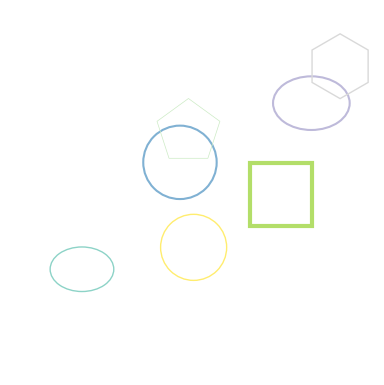[{"shape": "oval", "thickness": 1, "radius": 0.41, "center": [0.213, 0.301]}, {"shape": "oval", "thickness": 1.5, "radius": 0.5, "center": [0.809, 0.732]}, {"shape": "circle", "thickness": 1.5, "radius": 0.48, "center": [0.467, 0.578]}, {"shape": "square", "thickness": 3, "radius": 0.4, "center": [0.73, 0.494]}, {"shape": "hexagon", "thickness": 1, "radius": 0.42, "center": [0.883, 0.828]}, {"shape": "pentagon", "thickness": 0.5, "radius": 0.43, "center": [0.489, 0.658]}, {"shape": "circle", "thickness": 1, "radius": 0.43, "center": [0.503, 0.358]}]